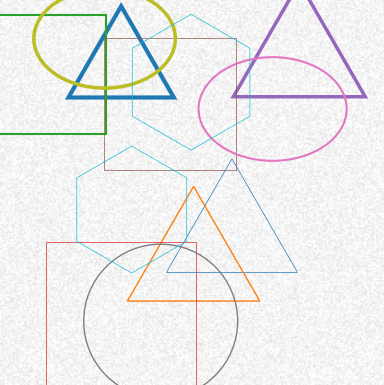[{"shape": "triangle", "thickness": 0.5, "radius": 0.98, "center": [0.602, 0.391]}, {"shape": "triangle", "thickness": 3, "radius": 0.79, "center": [0.315, 0.826]}, {"shape": "triangle", "thickness": 1, "radius": 0.99, "center": [0.503, 0.317]}, {"shape": "square", "thickness": 1.5, "radius": 0.77, "center": [0.121, 0.806]}, {"shape": "square", "thickness": 0.5, "radius": 0.98, "center": [0.314, 0.176]}, {"shape": "triangle", "thickness": 2.5, "radius": 0.99, "center": [0.777, 0.848]}, {"shape": "square", "thickness": 0.5, "radius": 0.86, "center": [0.443, 0.73]}, {"shape": "oval", "thickness": 1.5, "radius": 0.96, "center": [0.708, 0.717]}, {"shape": "circle", "thickness": 1, "radius": 1.0, "center": [0.417, 0.166]}, {"shape": "oval", "thickness": 2.5, "radius": 0.92, "center": [0.272, 0.9]}, {"shape": "hexagon", "thickness": 0.5, "radius": 0.88, "center": [0.496, 0.786]}, {"shape": "hexagon", "thickness": 0.5, "radius": 0.82, "center": [0.342, 0.456]}]